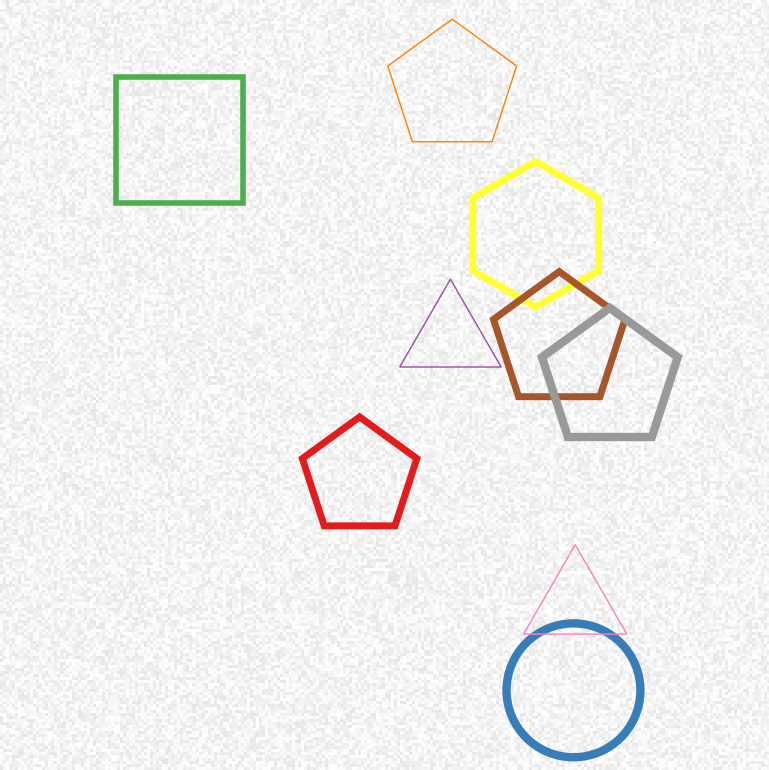[{"shape": "pentagon", "thickness": 2.5, "radius": 0.39, "center": [0.467, 0.38]}, {"shape": "circle", "thickness": 3, "radius": 0.43, "center": [0.745, 0.103]}, {"shape": "square", "thickness": 2, "radius": 0.41, "center": [0.233, 0.818]}, {"shape": "triangle", "thickness": 0.5, "radius": 0.38, "center": [0.585, 0.561]}, {"shape": "pentagon", "thickness": 0.5, "radius": 0.44, "center": [0.587, 0.887]}, {"shape": "hexagon", "thickness": 2.5, "radius": 0.47, "center": [0.696, 0.696]}, {"shape": "pentagon", "thickness": 2.5, "radius": 0.45, "center": [0.726, 0.557]}, {"shape": "triangle", "thickness": 0.5, "radius": 0.39, "center": [0.747, 0.215]}, {"shape": "pentagon", "thickness": 3, "radius": 0.46, "center": [0.792, 0.507]}]